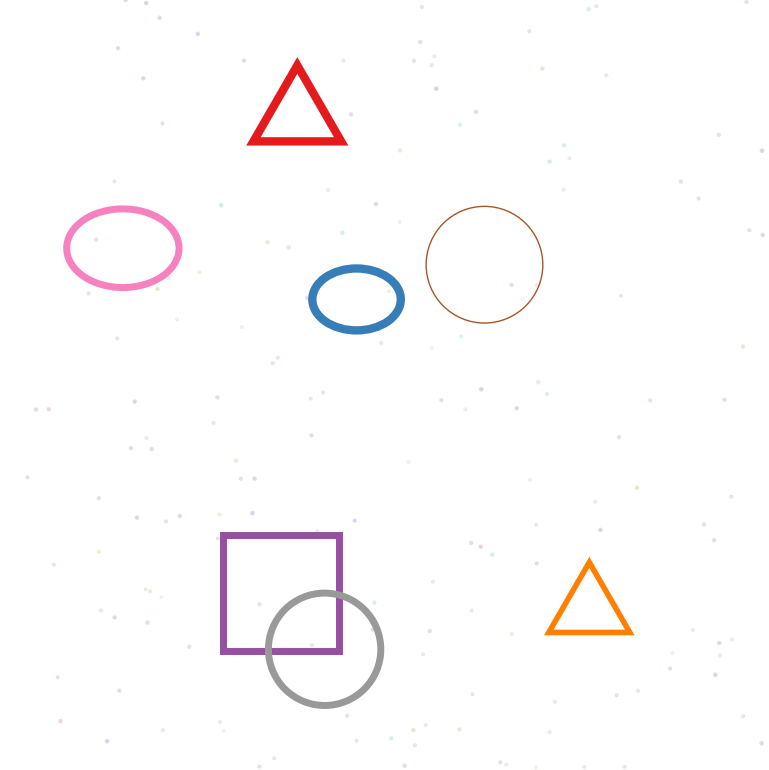[{"shape": "triangle", "thickness": 3, "radius": 0.33, "center": [0.386, 0.849]}, {"shape": "oval", "thickness": 3, "radius": 0.29, "center": [0.463, 0.611]}, {"shape": "square", "thickness": 2.5, "radius": 0.38, "center": [0.365, 0.229]}, {"shape": "triangle", "thickness": 2, "radius": 0.3, "center": [0.765, 0.209]}, {"shape": "circle", "thickness": 0.5, "radius": 0.38, "center": [0.629, 0.656]}, {"shape": "oval", "thickness": 2.5, "radius": 0.36, "center": [0.16, 0.678]}, {"shape": "circle", "thickness": 2.5, "radius": 0.36, "center": [0.422, 0.157]}]